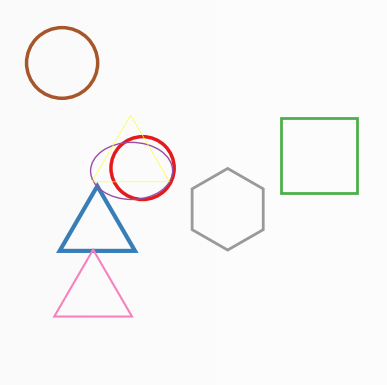[{"shape": "circle", "thickness": 2.5, "radius": 0.41, "center": [0.368, 0.563]}, {"shape": "triangle", "thickness": 3, "radius": 0.56, "center": [0.251, 0.404]}, {"shape": "square", "thickness": 2, "radius": 0.49, "center": [0.823, 0.597]}, {"shape": "oval", "thickness": 1, "radius": 0.53, "center": [0.34, 0.556]}, {"shape": "triangle", "thickness": 0.5, "radius": 0.58, "center": [0.337, 0.586]}, {"shape": "circle", "thickness": 2.5, "radius": 0.46, "center": [0.16, 0.836]}, {"shape": "triangle", "thickness": 1.5, "radius": 0.58, "center": [0.24, 0.236]}, {"shape": "hexagon", "thickness": 2, "radius": 0.53, "center": [0.588, 0.456]}]